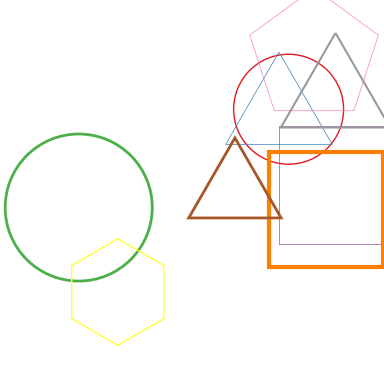[{"shape": "circle", "thickness": 1, "radius": 0.71, "center": [0.75, 0.716]}, {"shape": "triangle", "thickness": 0.5, "radius": 0.8, "center": [0.725, 0.705]}, {"shape": "circle", "thickness": 2, "radius": 0.95, "center": [0.204, 0.461]}, {"shape": "square", "thickness": 0.5, "radius": 0.77, "center": [0.878, 0.52]}, {"shape": "square", "thickness": 3, "radius": 0.74, "center": [0.846, 0.456]}, {"shape": "hexagon", "thickness": 1, "radius": 0.69, "center": [0.306, 0.241]}, {"shape": "triangle", "thickness": 2, "radius": 0.69, "center": [0.61, 0.503]}, {"shape": "pentagon", "thickness": 0.5, "radius": 0.88, "center": [0.816, 0.855]}, {"shape": "triangle", "thickness": 1.5, "radius": 0.82, "center": [0.871, 0.751]}]